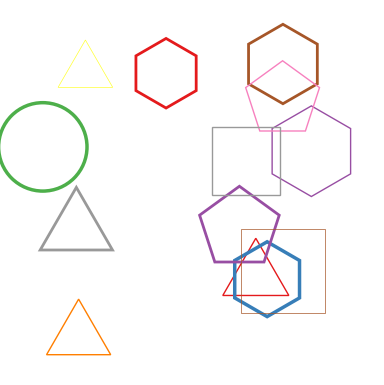[{"shape": "hexagon", "thickness": 2, "radius": 0.45, "center": [0.431, 0.81]}, {"shape": "triangle", "thickness": 1, "radius": 0.5, "center": [0.664, 0.282]}, {"shape": "hexagon", "thickness": 2.5, "radius": 0.49, "center": [0.694, 0.275]}, {"shape": "circle", "thickness": 2.5, "radius": 0.57, "center": [0.111, 0.618]}, {"shape": "hexagon", "thickness": 1, "radius": 0.59, "center": [0.809, 0.607]}, {"shape": "pentagon", "thickness": 2, "radius": 0.54, "center": [0.622, 0.407]}, {"shape": "triangle", "thickness": 1, "radius": 0.48, "center": [0.204, 0.127]}, {"shape": "triangle", "thickness": 0.5, "radius": 0.41, "center": [0.222, 0.814]}, {"shape": "square", "thickness": 0.5, "radius": 0.54, "center": [0.735, 0.296]}, {"shape": "hexagon", "thickness": 2, "radius": 0.52, "center": [0.735, 0.834]}, {"shape": "pentagon", "thickness": 1, "radius": 0.5, "center": [0.734, 0.741]}, {"shape": "square", "thickness": 1, "radius": 0.44, "center": [0.638, 0.582]}, {"shape": "triangle", "thickness": 2, "radius": 0.54, "center": [0.198, 0.405]}]